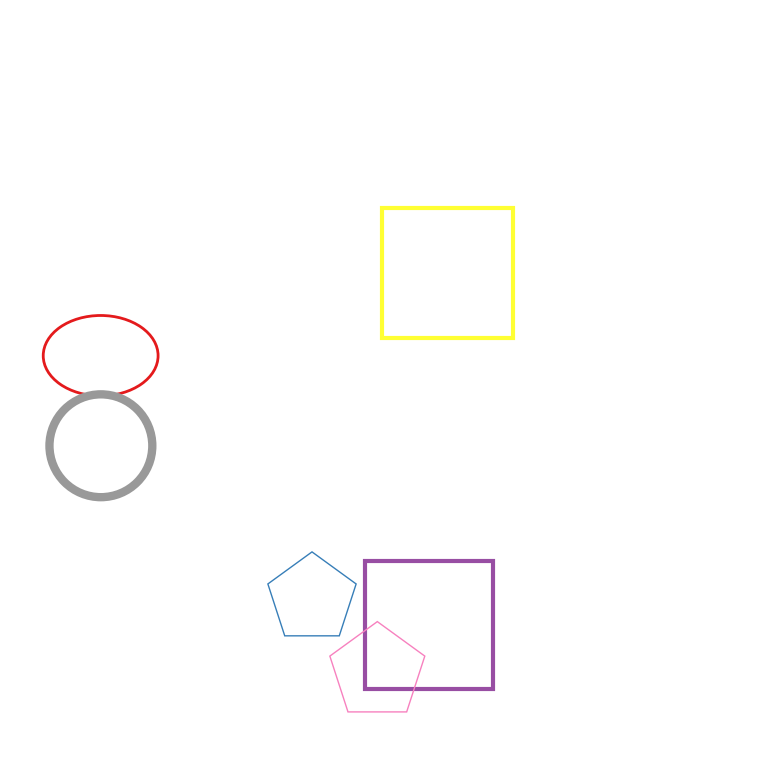[{"shape": "oval", "thickness": 1, "radius": 0.37, "center": [0.131, 0.538]}, {"shape": "pentagon", "thickness": 0.5, "radius": 0.3, "center": [0.405, 0.223]}, {"shape": "square", "thickness": 1.5, "radius": 0.42, "center": [0.557, 0.188]}, {"shape": "square", "thickness": 1.5, "radius": 0.42, "center": [0.581, 0.645]}, {"shape": "pentagon", "thickness": 0.5, "radius": 0.32, "center": [0.49, 0.128]}, {"shape": "circle", "thickness": 3, "radius": 0.33, "center": [0.131, 0.421]}]